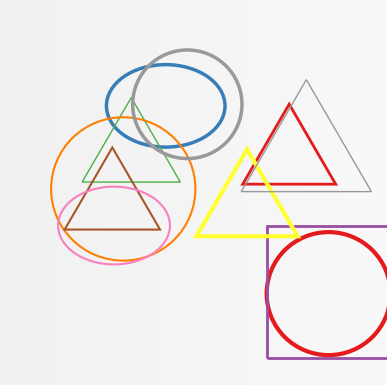[{"shape": "triangle", "thickness": 2, "radius": 0.69, "center": [0.746, 0.591]}, {"shape": "circle", "thickness": 3, "radius": 0.8, "center": [0.848, 0.237]}, {"shape": "oval", "thickness": 2.5, "radius": 0.77, "center": [0.428, 0.725]}, {"shape": "triangle", "thickness": 1, "radius": 0.73, "center": [0.339, 0.6]}, {"shape": "square", "thickness": 2, "radius": 0.86, "center": [0.861, 0.24]}, {"shape": "circle", "thickness": 1.5, "radius": 0.93, "center": [0.318, 0.509]}, {"shape": "triangle", "thickness": 3, "radius": 0.75, "center": [0.637, 0.462]}, {"shape": "triangle", "thickness": 1.5, "radius": 0.71, "center": [0.29, 0.475]}, {"shape": "oval", "thickness": 1.5, "radius": 0.72, "center": [0.294, 0.414]}, {"shape": "circle", "thickness": 2.5, "radius": 0.71, "center": [0.483, 0.729]}, {"shape": "triangle", "thickness": 1, "radius": 0.97, "center": [0.791, 0.599]}]